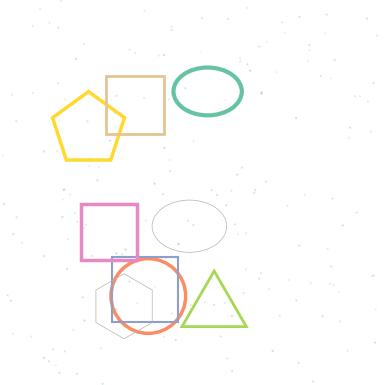[{"shape": "oval", "thickness": 3, "radius": 0.44, "center": [0.539, 0.762]}, {"shape": "circle", "thickness": 2.5, "radius": 0.49, "center": [0.385, 0.231]}, {"shape": "square", "thickness": 1.5, "radius": 0.42, "center": [0.376, 0.248]}, {"shape": "square", "thickness": 2.5, "radius": 0.36, "center": [0.283, 0.398]}, {"shape": "triangle", "thickness": 2, "radius": 0.48, "center": [0.556, 0.2]}, {"shape": "pentagon", "thickness": 2.5, "radius": 0.49, "center": [0.23, 0.664]}, {"shape": "square", "thickness": 2, "radius": 0.38, "center": [0.352, 0.727]}, {"shape": "hexagon", "thickness": 0.5, "radius": 0.42, "center": [0.322, 0.204]}, {"shape": "oval", "thickness": 0.5, "radius": 0.48, "center": [0.492, 0.412]}]